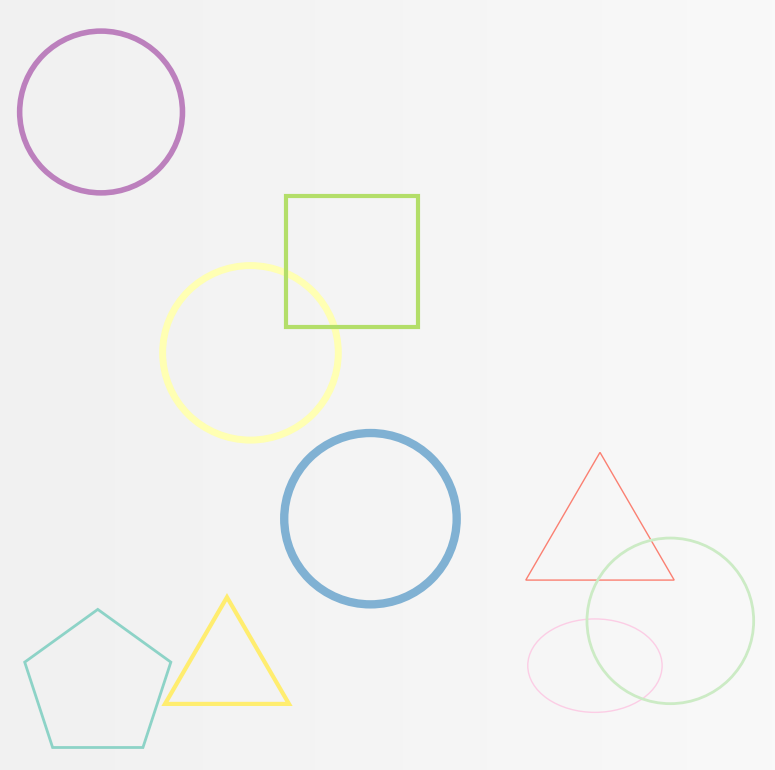[{"shape": "pentagon", "thickness": 1, "radius": 0.5, "center": [0.126, 0.109]}, {"shape": "circle", "thickness": 2.5, "radius": 0.57, "center": [0.323, 0.542]}, {"shape": "triangle", "thickness": 0.5, "radius": 0.55, "center": [0.774, 0.302]}, {"shape": "circle", "thickness": 3, "radius": 0.56, "center": [0.478, 0.326]}, {"shape": "square", "thickness": 1.5, "radius": 0.43, "center": [0.454, 0.66]}, {"shape": "oval", "thickness": 0.5, "radius": 0.43, "center": [0.768, 0.136]}, {"shape": "circle", "thickness": 2, "radius": 0.53, "center": [0.13, 0.855]}, {"shape": "circle", "thickness": 1, "radius": 0.54, "center": [0.865, 0.194]}, {"shape": "triangle", "thickness": 1.5, "radius": 0.46, "center": [0.293, 0.132]}]